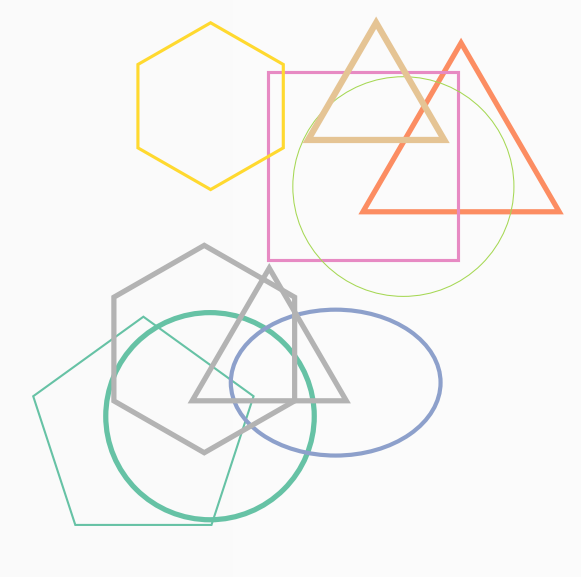[{"shape": "circle", "thickness": 2.5, "radius": 0.9, "center": [0.361, 0.278]}, {"shape": "pentagon", "thickness": 1, "radius": 1.0, "center": [0.247, 0.251]}, {"shape": "triangle", "thickness": 2.5, "radius": 0.97, "center": [0.793, 0.73]}, {"shape": "oval", "thickness": 2, "radius": 0.9, "center": [0.578, 0.337]}, {"shape": "square", "thickness": 1.5, "radius": 0.82, "center": [0.625, 0.712]}, {"shape": "circle", "thickness": 0.5, "radius": 0.95, "center": [0.694, 0.676]}, {"shape": "hexagon", "thickness": 1.5, "radius": 0.72, "center": [0.362, 0.815]}, {"shape": "triangle", "thickness": 3, "radius": 0.68, "center": [0.647, 0.824]}, {"shape": "hexagon", "thickness": 2.5, "radius": 0.9, "center": [0.351, 0.395]}, {"shape": "triangle", "thickness": 2.5, "radius": 0.77, "center": [0.463, 0.382]}]